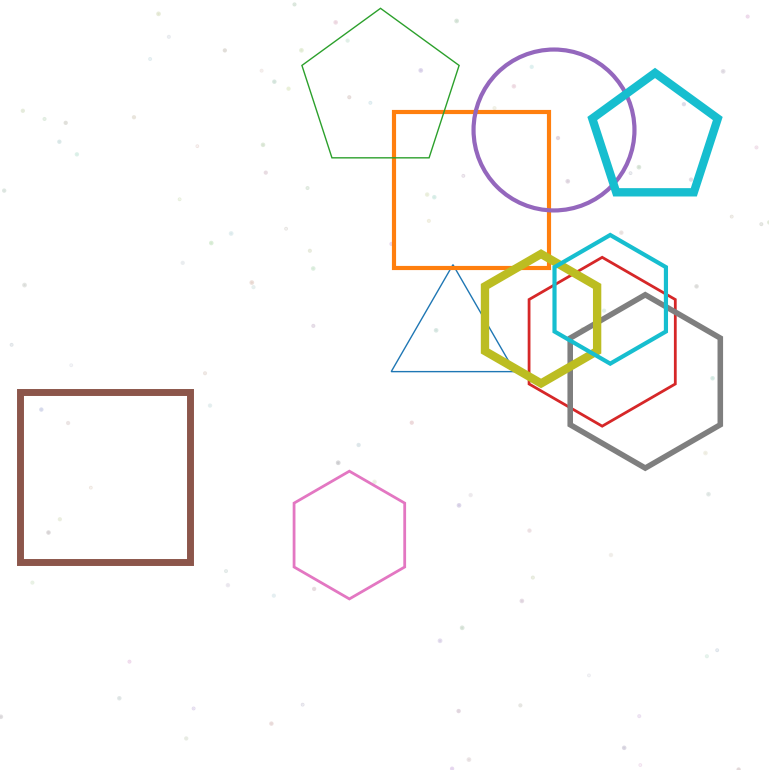[{"shape": "triangle", "thickness": 0.5, "radius": 0.46, "center": [0.588, 0.564]}, {"shape": "square", "thickness": 1.5, "radius": 0.5, "center": [0.612, 0.753]}, {"shape": "pentagon", "thickness": 0.5, "radius": 0.54, "center": [0.494, 0.882]}, {"shape": "hexagon", "thickness": 1, "radius": 0.55, "center": [0.782, 0.556]}, {"shape": "circle", "thickness": 1.5, "radius": 0.52, "center": [0.719, 0.831]}, {"shape": "square", "thickness": 2.5, "radius": 0.55, "center": [0.136, 0.38]}, {"shape": "hexagon", "thickness": 1, "radius": 0.41, "center": [0.454, 0.305]}, {"shape": "hexagon", "thickness": 2, "radius": 0.56, "center": [0.838, 0.505]}, {"shape": "hexagon", "thickness": 3, "radius": 0.42, "center": [0.703, 0.586]}, {"shape": "pentagon", "thickness": 3, "radius": 0.43, "center": [0.851, 0.82]}, {"shape": "hexagon", "thickness": 1.5, "radius": 0.42, "center": [0.793, 0.611]}]